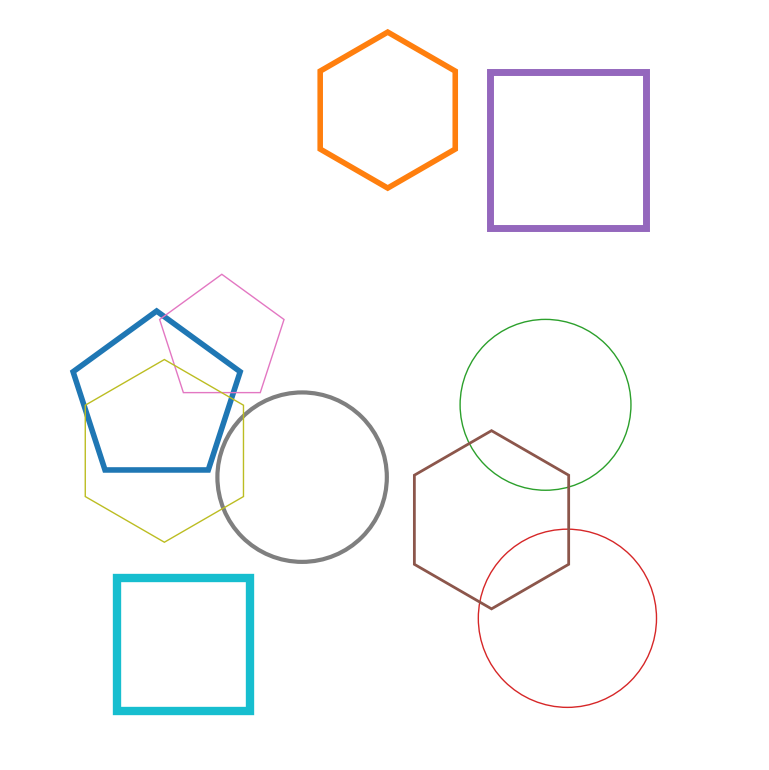[{"shape": "pentagon", "thickness": 2, "radius": 0.57, "center": [0.203, 0.482]}, {"shape": "hexagon", "thickness": 2, "radius": 0.51, "center": [0.504, 0.857]}, {"shape": "circle", "thickness": 0.5, "radius": 0.55, "center": [0.708, 0.474]}, {"shape": "circle", "thickness": 0.5, "radius": 0.58, "center": [0.737, 0.197]}, {"shape": "square", "thickness": 2.5, "radius": 0.51, "center": [0.738, 0.805]}, {"shape": "hexagon", "thickness": 1, "radius": 0.58, "center": [0.638, 0.325]}, {"shape": "pentagon", "thickness": 0.5, "radius": 0.42, "center": [0.288, 0.559]}, {"shape": "circle", "thickness": 1.5, "radius": 0.55, "center": [0.392, 0.38]}, {"shape": "hexagon", "thickness": 0.5, "radius": 0.59, "center": [0.213, 0.414]}, {"shape": "square", "thickness": 3, "radius": 0.43, "center": [0.238, 0.163]}]